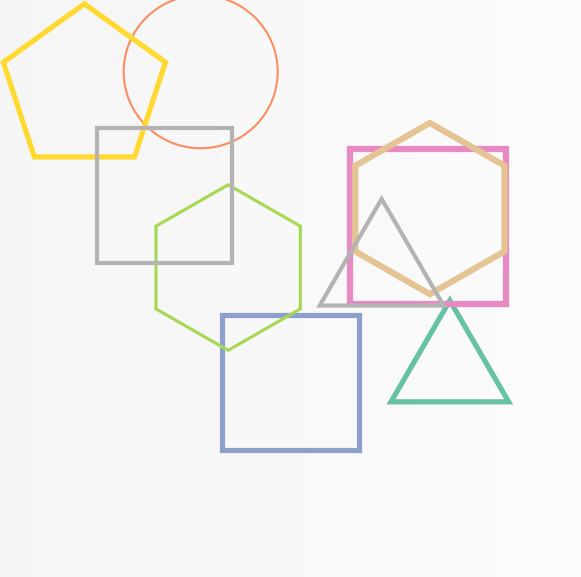[{"shape": "triangle", "thickness": 2.5, "radius": 0.58, "center": [0.774, 0.362]}, {"shape": "circle", "thickness": 1, "radius": 0.66, "center": [0.345, 0.875]}, {"shape": "square", "thickness": 2.5, "radius": 0.59, "center": [0.5, 0.337]}, {"shape": "square", "thickness": 3, "radius": 0.67, "center": [0.737, 0.607]}, {"shape": "hexagon", "thickness": 1.5, "radius": 0.72, "center": [0.393, 0.536]}, {"shape": "pentagon", "thickness": 2.5, "radius": 0.73, "center": [0.145, 0.846]}, {"shape": "hexagon", "thickness": 3, "radius": 0.74, "center": [0.74, 0.638]}, {"shape": "triangle", "thickness": 2, "radius": 0.62, "center": [0.657, 0.532]}, {"shape": "square", "thickness": 2, "radius": 0.58, "center": [0.283, 0.66]}]